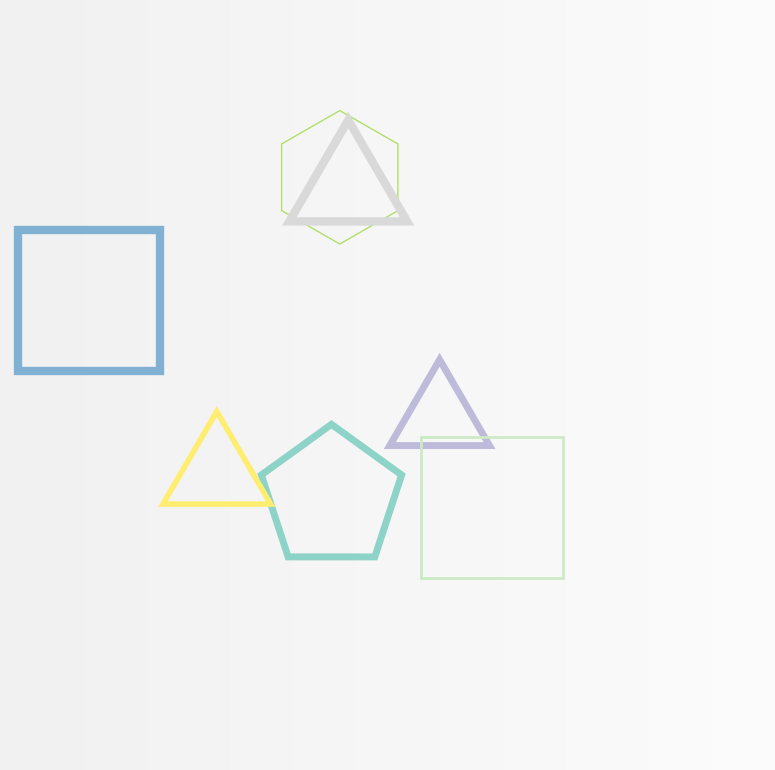[{"shape": "pentagon", "thickness": 2.5, "radius": 0.48, "center": [0.428, 0.354]}, {"shape": "triangle", "thickness": 2.5, "radius": 0.37, "center": [0.567, 0.458]}, {"shape": "square", "thickness": 3, "radius": 0.46, "center": [0.115, 0.609]}, {"shape": "hexagon", "thickness": 0.5, "radius": 0.43, "center": [0.438, 0.77]}, {"shape": "triangle", "thickness": 3, "radius": 0.44, "center": [0.449, 0.756]}, {"shape": "square", "thickness": 1, "radius": 0.46, "center": [0.635, 0.341]}, {"shape": "triangle", "thickness": 2, "radius": 0.4, "center": [0.28, 0.385]}]